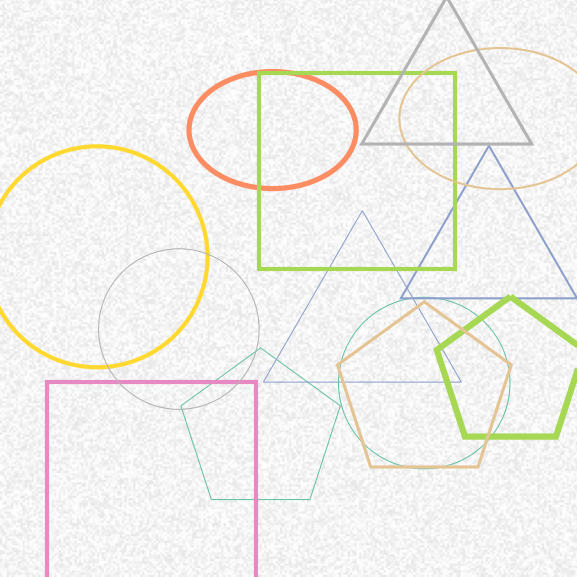[{"shape": "pentagon", "thickness": 0.5, "radius": 0.73, "center": [0.451, 0.252]}, {"shape": "circle", "thickness": 0.5, "radius": 0.74, "center": [0.735, 0.336]}, {"shape": "oval", "thickness": 2.5, "radius": 0.72, "center": [0.472, 0.774]}, {"shape": "triangle", "thickness": 0.5, "radius": 0.99, "center": [0.627, 0.436]}, {"shape": "triangle", "thickness": 1, "radius": 0.88, "center": [0.847, 0.571]}, {"shape": "square", "thickness": 2, "radius": 0.9, "center": [0.262, 0.158]}, {"shape": "square", "thickness": 2, "radius": 0.85, "center": [0.619, 0.703]}, {"shape": "pentagon", "thickness": 3, "radius": 0.67, "center": [0.884, 0.352]}, {"shape": "circle", "thickness": 2, "radius": 0.96, "center": [0.168, 0.554]}, {"shape": "oval", "thickness": 1, "radius": 0.87, "center": [0.866, 0.794]}, {"shape": "pentagon", "thickness": 1.5, "radius": 0.79, "center": [0.735, 0.318]}, {"shape": "triangle", "thickness": 1.5, "radius": 0.85, "center": [0.774, 0.835]}, {"shape": "circle", "thickness": 0.5, "radius": 0.7, "center": [0.31, 0.429]}]